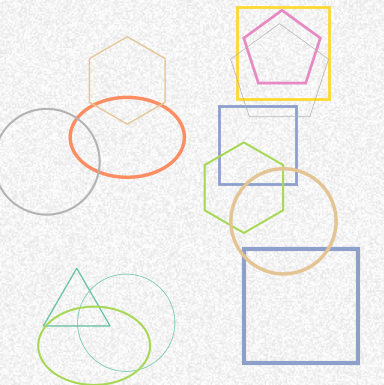[{"shape": "triangle", "thickness": 1, "radius": 0.5, "center": [0.199, 0.203]}, {"shape": "circle", "thickness": 0.5, "radius": 0.63, "center": [0.328, 0.162]}, {"shape": "oval", "thickness": 2.5, "radius": 0.74, "center": [0.331, 0.643]}, {"shape": "square", "thickness": 2, "radius": 0.5, "center": [0.669, 0.624]}, {"shape": "square", "thickness": 3, "radius": 0.74, "center": [0.783, 0.206]}, {"shape": "pentagon", "thickness": 2, "radius": 0.52, "center": [0.733, 0.869]}, {"shape": "oval", "thickness": 1.5, "radius": 0.73, "center": [0.245, 0.102]}, {"shape": "hexagon", "thickness": 1.5, "radius": 0.59, "center": [0.634, 0.513]}, {"shape": "square", "thickness": 2, "radius": 0.6, "center": [0.735, 0.863]}, {"shape": "circle", "thickness": 2.5, "radius": 0.68, "center": [0.736, 0.425]}, {"shape": "hexagon", "thickness": 1, "radius": 0.57, "center": [0.331, 0.791]}, {"shape": "pentagon", "thickness": 0.5, "radius": 0.67, "center": [0.726, 0.805]}, {"shape": "circle", "thickness": 1.5, "radius": 0.69, "center": [0.121, 0.58]}]